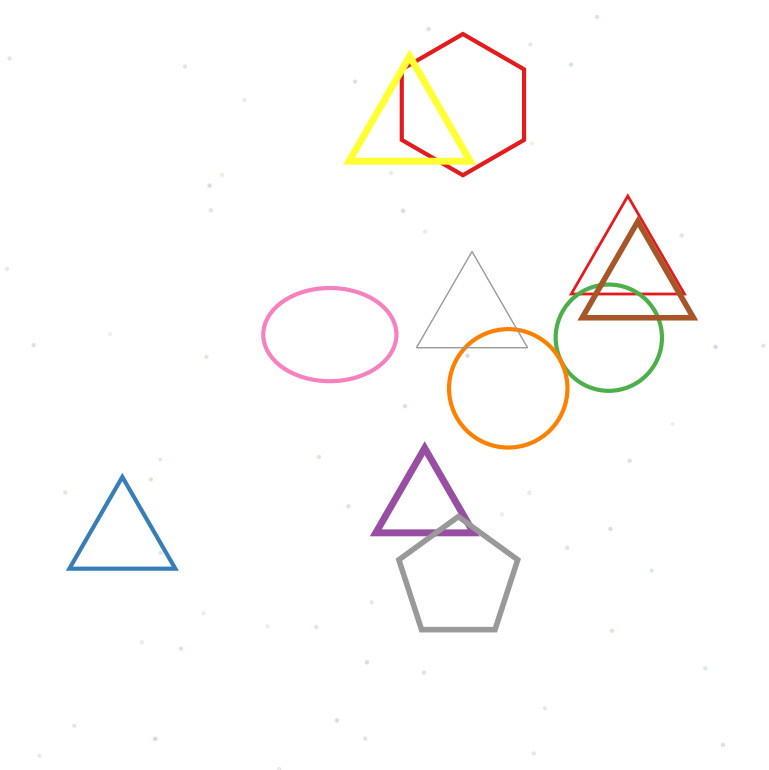[{"shape": "triangle", "thickness": 1, "radius": 0.42, "center": [0.815, 0.661]}, {"shape": "hexagon", "thickness": 1.5, "radius": 0.46, "center": [0.601, 0.864]}, {"shape": "triangle", "thickness": 1.5, "radius": 0.4, "center": [0.159, 0.301]}, {"shape": "circle", "thickness": 1.5, "radius": 0.35, "center": [0.791, 0.561]}, {"shape": "triangle", "thickness": 2.5, "radius": 0.37, "center": [0.552, 0.345]}, {"shape": "circle", "thickness": 1.5, "radius": 0.38, "center": [0.66, 0.496]}, {"shape": "triangle", "thickness": 2.5, "radius": 0.45, "center": [0.532, 0.836]}, {"shape": "triangle", "thickness": 2, "radius": 0.42, "center": [0.828, 0.629]}, {"shape": "oval", "thickness": 1.5, "radius": 0.43, "center": [0.428, 0.565]}, {"shape": "triangle", "thickness": 0.5, "radius": 0.42, "center": [0.613, 0.59]}, {"shape": "pentagon", "thickness": 2, "radius": 0.41, "center": [0.595, 0.248]}]